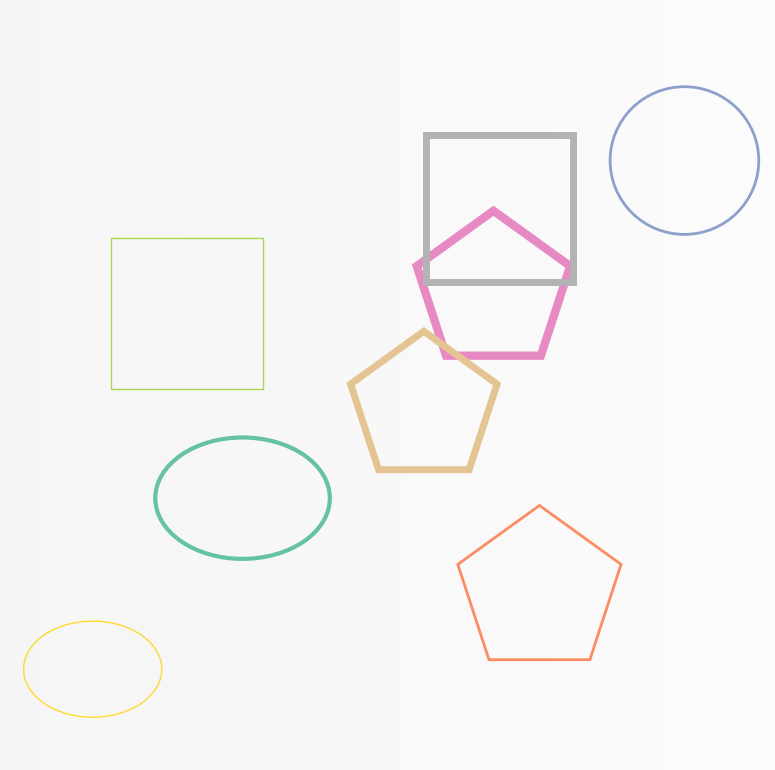[{"shape": "oval", "thickness": 1.5, "radius": 0.56, "center": [0.313, 0.353]}, {"shape": "pentagon", "thickness": 1, "radius": 0.55, "center": [0.696, 0.233]}, {"shape": "circle", "thickness": 1, "radius": 0.48, "center": [0.883, 0.791]}, {"shape": "pentagon", "thickness": 3, "radius": 0.52, "center": [0.637, 0.622]}, {"shape": "square", "thickness": 0.5, "radius": 0.49, "center": [0.241, 0.592]}, {"shape": "oval", "thickness": 0.5, "radius": 0.45, "center": [0.12, 0.131]}, {"shape": "pentagon", "thickness": 2.5, "radius": 0.5, "center": [0.547, 0.47]}, {"shape": "square", "thickness": 2.5, "radius": 0.48, "center": [0.644, 0.729]}]